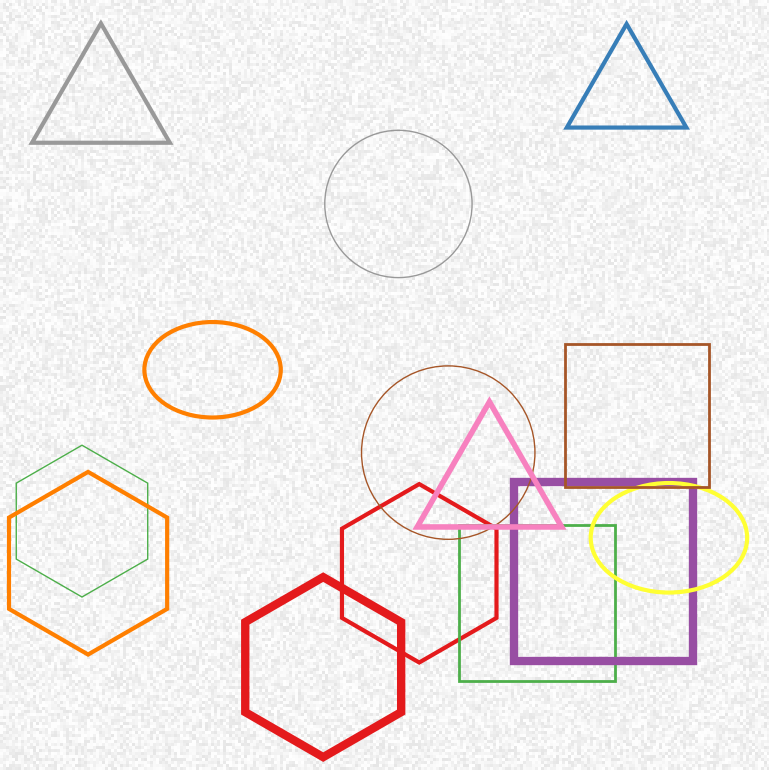[{"shape": "hexagon", "thickness": 3, "radius": 0.58, "center": [0.42, 0.134]}, {"shape": "hexagon", "thickness": 1.5, "radius": 0.58, "center": [0.544, 0.255]}, {"shape": "triangle", "thickness": 1.5, "radius": 0.45, "center": [0.814, 0.879]}, {"shape": "hexagon", "thickness": 0.5, "radius": 0.49, "center": [0.106, 0.323]}, {"shape": "square", "thickness": 1, "radius": 0.51, "center": [0.697, 0.217]}, {"shape": "square", "thickness": 3, "radius": 0.58, "center": [0.784, 0.257]}, {"shape": "oval", "thickness": 1.5, "radius": 0.44, "center": [0.276, 0.52]}, {"shape": "hexagon", "thickness": 1.5, "radius": 0.59, "center": [0.114, 0.269]}, {"shape": "oval", "thickness": 1.5, "radius": 0.51, "center": [0.869, 0.302]}, {"shape": "square", "thickness": 1, "radius": 0.46, "center": [0.827, 0.461]}, {"shape": "circle", "thickness": 0.5, "radius": 0.56, "center": [0.582, 0.412]}, {"shape": "triangle", "thickness": 2, "radius": 0.54, "center": [0.636, 0.37]}, {"shape": "triangle", "thickness": 1.5, "radius": 0.52, "center": [0.131, 0.866]}, {"shape": "circle", "thickness": 0.5, "radius": 0.48, "center": [0.517, 0.735]}]